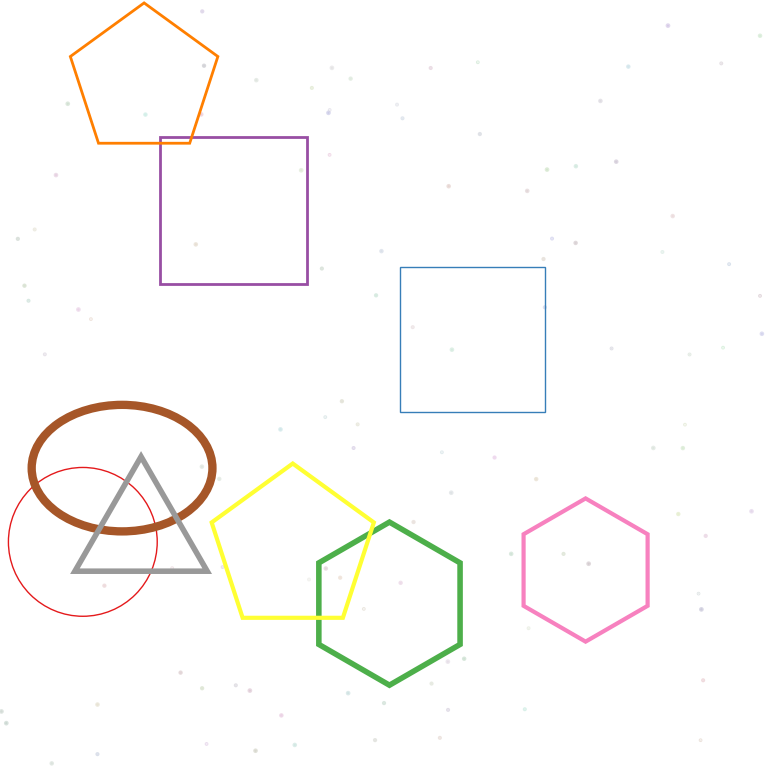[{"shape": "circle", "thickness": 0.5, "radius": 0.48, "center": [0.108, 0.296]}, {"shape": "square", "thickness": 0.5, "radius": 0.47, "center": [0.614, 0.559]}, {"shape": "hexagon", "thickness": 2, "radius": 0.53, "center": [0.506, 0.216]}, {"shape": "square", "thickness": 1, "radius": 0.48, "center": [0.303, 0.727]}, {"shape": "pentagon", "thickness": 1, "radius": 0.5, "center": [0.187, 0.895]}, {"shape": "pentagon", "thickness": 1.5, "radius": 0.55, "center": [0.38, 0.287]}, {"shape": "oval", "thickness": 3, "radius": 0.59, "center": [0.159, 0.392]}, {"shape": "hexagon", "thickness": 1.5, "radius": 0.46, "center": [0.761, 0.26]}, {"shape": "triangle", "thickness": 2, "radius": 0.5, "center": [0.183, 0.308]}]